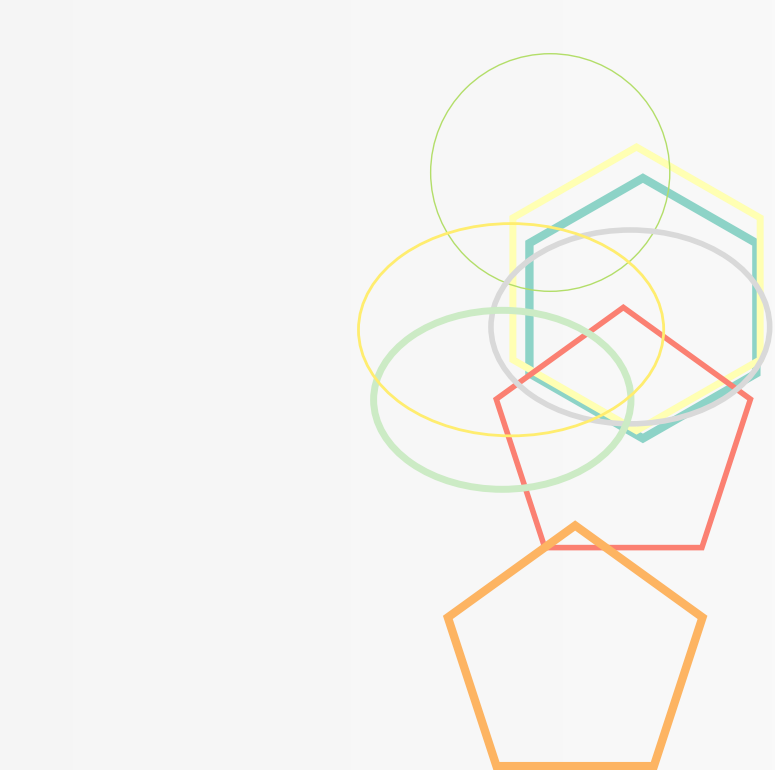[{"shape": "hexagon", "thickness": 3, "radius": 0.85, "center": [0.83, 0.6]}, {"shape": "hexagon", "thickness": 2.5, "radius": 0.92, "center": [0.821, 0.625]}, {"shape": "pentagon", "thickness": 2, "radius": 0.86, "center": [0.804, 0.428]}, {"shape": "pentagon", "thickness": 3, "radius": 0.86, "center": [0.742, 0.145]}, {"shape": "circle", "thickness": 0.5, "radius": 0.77, "center": [0.71, 0.776]}, {"shape": "oval", "thickness": 2, "radius": 0.9, "center": [0.813, 0.575]}, {"shape": "oval", "thickness": 2.5, "radius": 0.83, "center": [0.648, 0.481]}, {"shape": "oval", "thickness": 1, "radius": 0.98, "center": [0.659, 0.572]}]